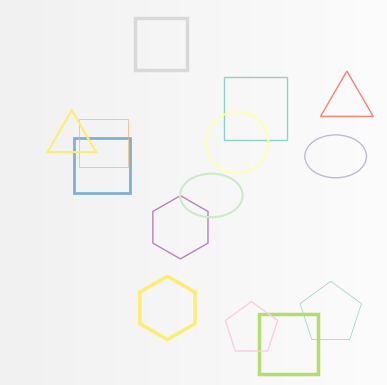[{"shape": "square", "thickness": 1, "radius": 0.41, "center": [0.66, 0.717]}, {"shape": "pentagon", "thickness": 0.5, "radius": 0.42, "center": [0.854, 0.186]}, {"shape": "circle", "thickness": 1.5, "radius": 0.4, "center": [0.612, 0.63]}, {"shape": "oval", "thickness": 1, "radius": 0.4, "center": [0.866, 0.594]}, {"shape": "triangle", "thickness": 1, "radius": 0.39, "center": [0.895, 0.737]}, {"shape": "square", "thickness": 2, "radius": 0.36, "center": [0.262, 0.57]}, {"shape": "square", "thickness": 0.5, "radius": 0.31, "center": [0.266, 0.629]}, {"shape": "square", "thickness": 2.5, "radius": 0.39, "center": [0.745, 0.107]}, {"shape": "pentagon", "thickness": 1, "radius": 0.35, "center": [0.649, 0.146]}, {"shape": "square", "thickness": 2.5, "radius": 0.33, "center": [0.415, 0.886]}, {"shape": "hexagon", "thickness": 1, "radius": 0.41, "center": [0.466, 0.41]}, {"shape": "oval", "thickness": 1.5, "radius": 0.4, "center": [0.545, 0.492]}, {"shape": "hexagon", "thickness": 2.5, "radius": 0.41, "center": [0.432, 0.2]}, {"shape": "triangle", "thickness": 1.5, "radius": 0.36, "center": [0.185, 0.641]}]